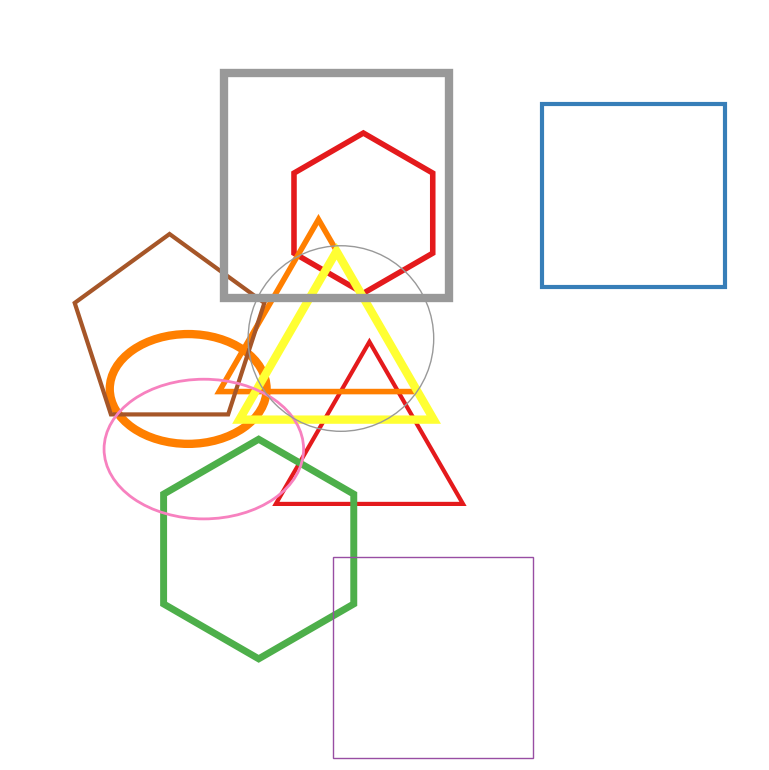[{"shape": "triangle", "thickness": 1.5, "radius": 0.7, "center": [0.48, 0.416]}, {"shape": "hexagon", "thickness": 2, "radius": 0.52, "center": [0.472, 0.723]}, {"shape": "square", "thickness": 1.5, "radius": 0.59, "center": [0.823, 0.746]}, {"shape": "hexagon", "thickness": 2.5, "radius": 0.71, "center": [0.336, 0.287]}, {"shape": "square", "thickness": 0.5, "radius": 0.65, "center": [0.562, 0.146]}, {"shape": "oval", "thickness": 3, "radius": 0.51, "center": [0.244, 0.495]}, {"shape": "triangle", "thickness": 2, "radius": 0.74, "center": [0.414, 0.566]}, {"shape": "triangle", "thickness": 3, "radius": 0.73, "center": [0.437, 0.528]}, {"shape": "pentagon", "thickness": 1.5, "radius": 0.65, "center": [0.22, 0.567]}, {"shape": "oval", "thickness": 1, "radius": 0.65, "center": [0.265, 0.417]}, {"shape": "square", "thickness": 3, "radius": 0.73, "center": [0.437, 0.759]}, {"shape": "circle", "thickness": 0.5, "radius": 0.6, "center": [0.443, 0.56]}]